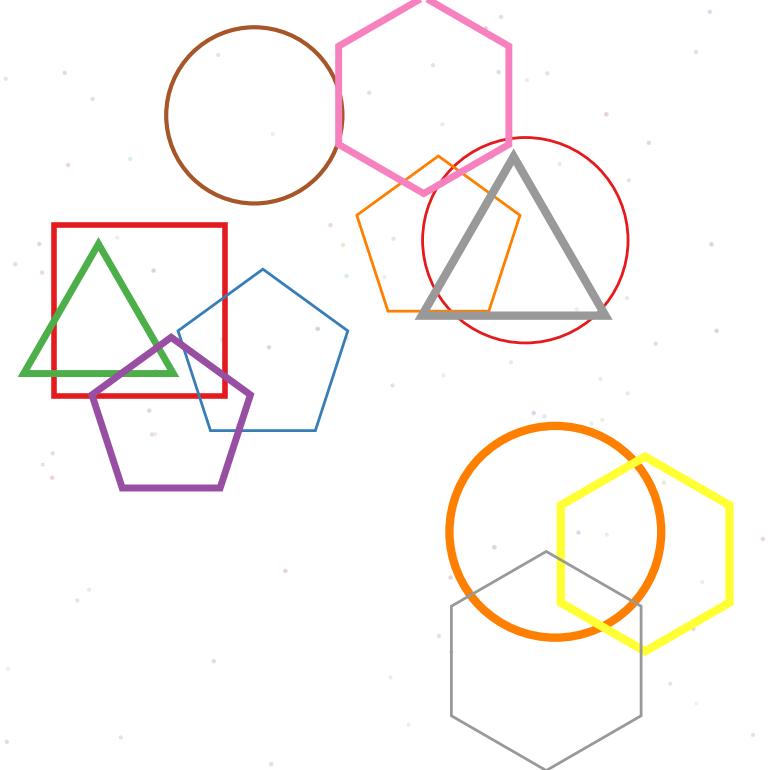[{"shape": "square", "thickness": 2, "radius": 0.56, "center": [0.181, 0.596]}, {"shape": "circle", "thickness": 1, "radius": 0.67, "center": [0.682, 0.688]}, {"shape": "pentagon", "thickness": 1, "radius": 0.58, "center": [0.341, 0.535]}, {"shape": "triangle", "thickness": 2.5, "radius": 0.56, "center": [0.128, 0.571]}, {"shape": "pentagon", "thickness": 2.5, "radius": 0.54, "center": [0.222, 0.454]}, {"shape": "circle", "thickness": 3, "radius": 0.69, "center": [0.721, 0.309]}, {"shape": "pentagon", "thickness": 1, "radius": 0.56, "center": [0.569, 0.686]}, {"shape": "hexagon", "thickness": 3, "radius": 0.63, "center": [0.838, 0.281]}, {"shape": "circle", "thickness": 1.5, "radius": 0.57, "center": [0.33, 0.85]}, {"shape": "hexagon", "thickness": 2.5, "radius": 0.64, "center": [0.55, 0.876]}, {"shape": "hexagon", "thickness": 1, "radius": 0.71, "center": [0.709, 0.142]}, {"shape": "triangle", "thickness": 3, "radius": 0.69, "center": [0.667, 0.659]}]